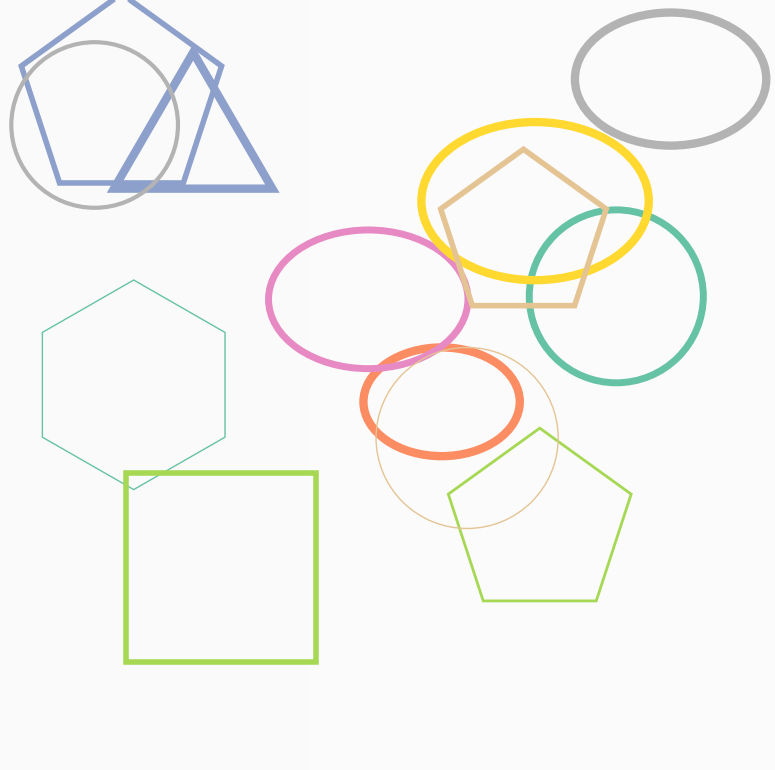[{"shape": "hexagon", "thickness": 0.5, "radius": 0.68, "center": [0.173, 0.5]}, {"shape": "circle", "thickness": 2.5, "radius": 0.56, "center": [0.795, 0.615]}, {"shape": "oval", "thickness": 3, "radius": 0.5, "center": [0.57, 0.478]}, {"shape": "pentagon", "thickness": 2, "radius": 0.68, "center": [0.157, 0.872]}, {"shape": "triangle", "thickness": 3, "radius": 0.59, "center": [0.249, 0.814]}, {"shape": "oval", "thickness": 2.5, "radius": 0.64, "center": [0.475, 0.611]}, {"shape": "square", "thickness": 2, "radius": 0.61, "center": [0.285, 0.263]}, {"shape": "pentagon", "thickness": 1, "radius": 0.62, "center": [0.696, 0.32]}, {"shape": "oval", "thickness": 3, "radius": 0.73, "center": [0.69, 0.739]}, {"shape": "circle", "thickness": 0.5, "radius": 0.59, "center": [0.603, 0.431]}, {"shape": "pentagon", "thickness": 2, "radius": 0.56, "center": [0.675, 0.694]}, {"shape": "circle", "thickness": 1.5, "radius": 0.54, "center": [0.122, 0.838]}, {"shape": "oval", "thickness": 3, "radius": 0.62, "center": [0.865, 0.897]}]